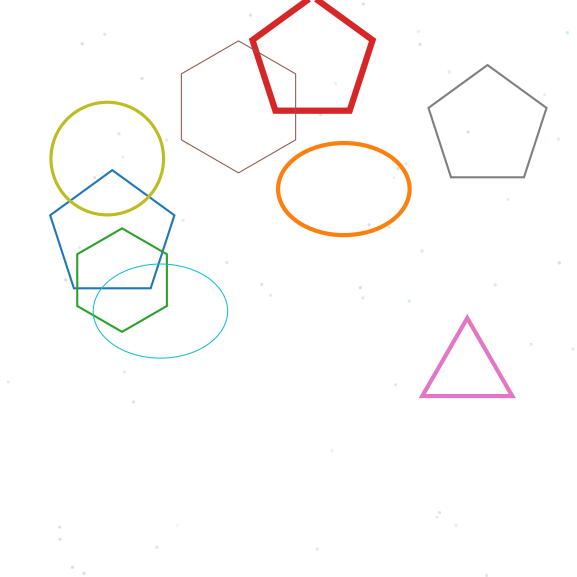[{"shape": "pentagon", "thickness": 1, "radius": 0.57, "center": [0.194, 0.591]}, {"shape": "oval", "thickness": 2, "radius": 0.57, "center": [0.595, 0.672]}, {"shape": "hexagon", "thickness": 1, "radius": 0.45, "center": [0.211, 0.514]}, {"shape": "pentagon", "thickness": 3, "radius": 0.55, "center": [0.541, 0.896]}, {"shape": "hexagon", "thickness": 0.5, "radius": 0.57, "center": [0.413, 0.814]}, {"shape": "triangle", "thickness": 2, "radius": 0.45, "center": [0.809, 0.358]}, {"shape": "pentagon", "thickness": 1, "radius": 0.54, "center": [0.844, 0.779]}, {"shape": "circle", "thickness": 1.5, "radius": 0.49, "center": [0.186, 0.725]}, {"shape": "oval", "thickness": 0.5, "radius": 0.58, "center": [0.278, 0.46]}]